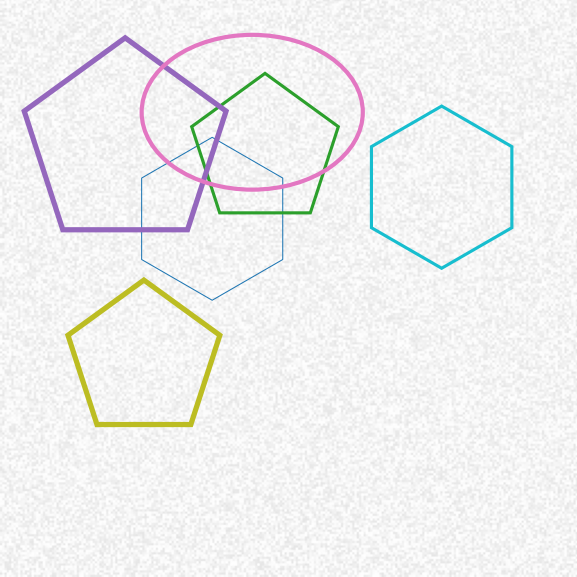[{"shape": "hexagon", "thickness": 0.5, "radius": 0.71, "center": [0.367, 0.62]}, {"shape": "pentagon", "thickness": 1.5, "radius": 0.67, "center": [0.459, 0.739]}, {"shape": "pentagon", "thickness": 2.5, "radius": 0.92, "center": [0.217, 0.75]}, {"shape": "oval", "thickness": 2, "radius": 0.96, "center": [0.437, 0.805]}, {"shape": "pentagon", "thickness": 2.5, "radius": 0.69, "center": [0.249, 0.376]}, {"shape": "hexagon", "thickness": 1.5, "radius": 0.7, "center": [0.765, 0.675]}]